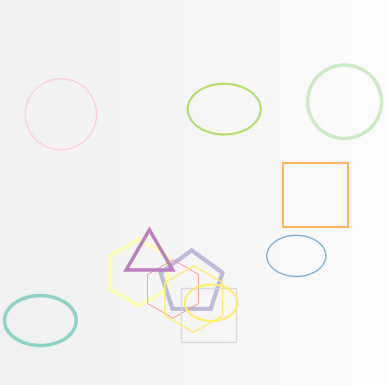[{"shape": "oval", "thickness": 2.5, "radius": 0.46, "center": [0.104, 0.167]}, {"shape": "hexagon", "thickness": 2.5, "radius": 0.43, "center": [0.358, 0.292]}, {"shape": "pentagon", "thickness": 3, "radius": 0.42, "center": [0.494, 0.266]}, {"shape": "hexagon", "thickness": 0.5, "radius": 0.38, "center": [0.447, 0.249]}, {"shape": "oval", "thickness": 1, "radius": 0.38, "center": [0.765, 0.335]}, {"shape": "square", "thickness": 1.5, "radius": 0.41, "center": [0.814, 0.493]}, {"shape": "oval", "thickness": 1.5, "radius": 0.47, "center": [0.579, 0.717]}, {"shape": "circle", "thickness": 1, "radius": 0.46, "center": [0.157, 0.703]}, {"shape": "square", "thickness": 1, "radius": 0.35, "center": [0.539, 0.182]}, {"shape": "triangle", "thickness": 2.5, "radius": 0.35, "center": [0.386, 0.334]}, {"shape": "circle", "thickness": 2.5, "radius": 0.48, "center": [0.889, 0.736]}, {"shape": "oval", "thickness": 1.5, "radius": 0.34, "center": [0.545, 0.214]}, {"shape": "hexagon", "thickness": 1, "radius": 0.43, "center": [0.5, 0.223]}]